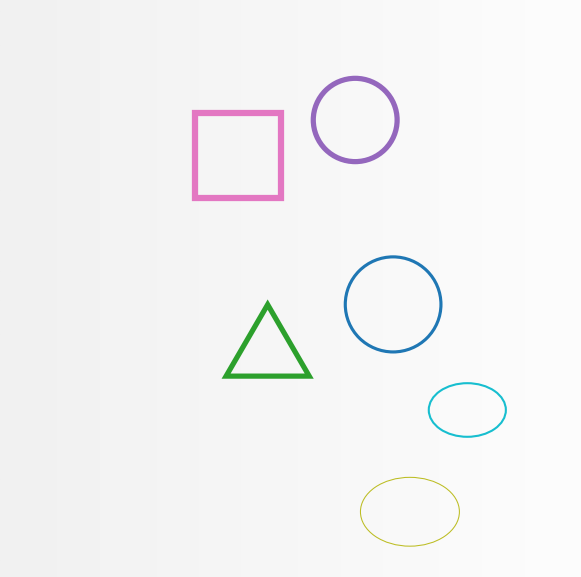[{"shape": "circle", "thickness": 1.5, "radius": 0.41, "center": [0.676, 0.472]}, {"shape": "triangle", "thickness": 2.5, "radius": 0.41, "center": [0.46, 0.389]}, {"shape": "circle", "thickness": 2.5, "radius": 0.36, "center": [0.611, 0.791]}, {"shape": "square", "thickness": 3, "radius": 0.37, "center": [0.41, 0.73]}, {"shape": "oval", "thickness": 0.5, "radius": 0.43, "center": [0.705, 0.113]}, {"shape": "oval", "thickness": 1, "radius": 0.33, "center": [0.804, 0.289]}]